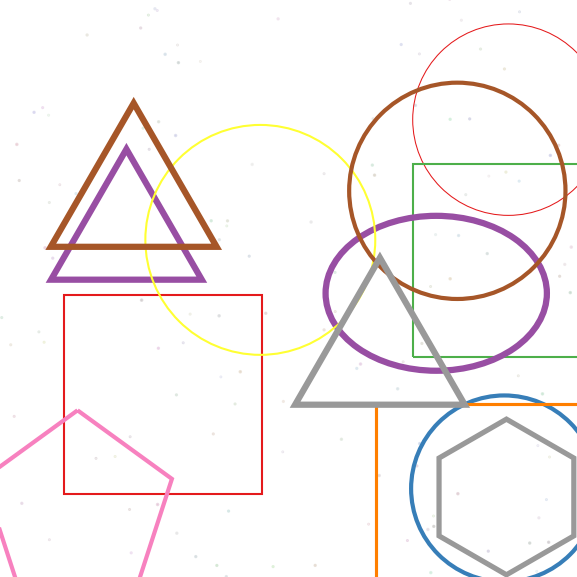[{"shape": "circle", "thickness": 0.5, "radius": 0.83, "center": [0.88, 0.792]}, {"shape": "square", "thickness": 1, "radius": 0.86, "center": [0.283, 0.316]}, {"shape": "circle", "thickness": 2, "radius": 0.81, "center": [0.873, 0.153]}, {"shape": "square", "thickness": 1, "radius": 0.84, "center": [0.882, 0.548]}, {"shape": "oval", "thickness": 3, "radius": 0.96, "center": [0.755, 0.491]}, {"shape": "triangle", "thickness": 3, "radius": 0.75, "center": [0.219, 0.59]}, {"shape": "square", "thickness": 1.5, "radius": 0.91, "center": [0.833, 0.117]}, {"shape": "circle", "thickness": 1, "radius": 1.0, "center": [0.451, 0.584]}, {"shape": "triangle", "thickness": 3, "radius": 0.83, "center": [0.231, 0.655]}, {"shape": "circle", "thickness": 2, "radius": 0.94, "center": [0.792, 0.669]}, {"shape": "pentagon", "thickness": 2, "radius": 0.86, "center": [0.134, 0.117]}, {"shape": "triangle", "thickness": 3, "radius": 0.85, "center": [0.658, 0.383]}, {"shape": "hexagon", "thickness": 2.5, "radius": 0.67, "center": [0.877, 0.139]}]